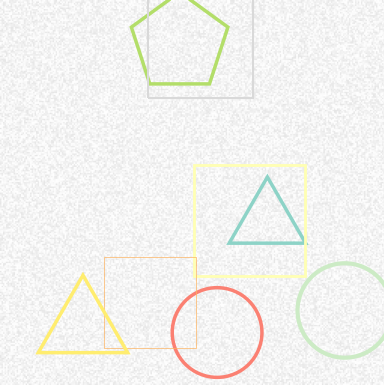[{"shape": "triangle", "thickness": 2.5, "radius": 0.57, "center": [0.695, 0.426]}, {"shape": "square", "thickness": 2, "radius": 0.72, "center": [0.647, 0.427]}, {"shape": "circle", "thickness": 2.5, "radius": 0.58, "center": [0.564, 0.136]}, {"shape": "square", "thickness": 0.5, "radius": 0.59, "center": [0.39, 0.215]}, {"shape": "pentagon", "thickness": 2.5, "radius": 0.66, "center": [0.467, 0.889]}, {"shape": "square", "thickness": 1.5, "radius": 0.69, "center": [0.52, 0.884]}, {"shape": "circle", "thickness": 3, "radius": 0.61, "center": [0.895, 0.194]}, {"shape": "triangle", "thickness": 2.5, "radius": 0.67, "center": [0.215, 0.151]}]